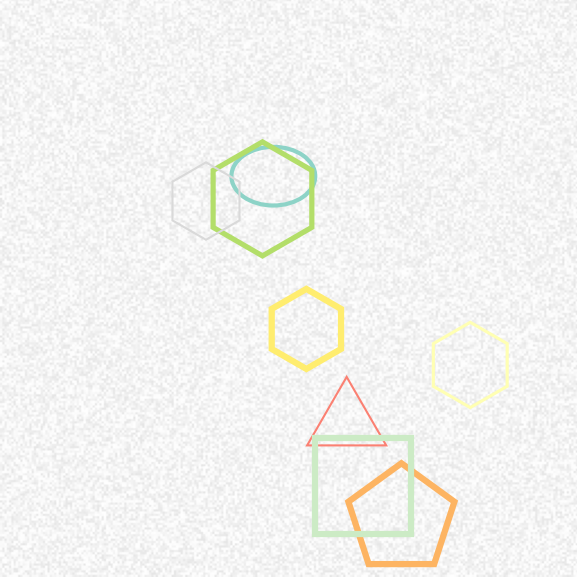[{"shape": "oval", "thickness": 2, "radius": 0.36, "center": [0.473, 0.694]}, {"shape": "hexagon", "thickness": 1.5, "radius": 0.37, "center": [0.814, 0.367]}, {"shape": "triangle", "thickness": 1, "radius": 0.4, "center": [0.6, 0.267]}, {"shape": "pentagon", "thickness": 3, "radius": 0.48, "center": [0.695, 0.1]}, {"shape": "hexagon", "thickness": 2.5, "radius": 0.49, "center": [0.454, 0.655]}, {"shape": "hexagon", "thickness": 1, "radius": 0.34, "center": [0.357, 0.651]}, {"shape": "square", "thickness": 3, "radius": 0.42, "center": [0.629, 0.157]}, {"shape": "hexagon", "thickness": 3, "radius": 0.35, "center": [0.531, 0.43]}]